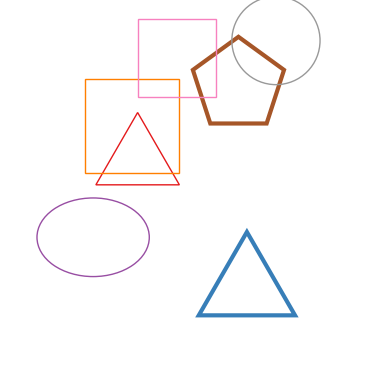[{"shape": "triangle", "thickness": 1, "radius": 0.63, "center": [0.357, 0.583]}, {"shape": "triangle", "thickness": 3, "radius": 0.72, "center": [0.641, 0.253]}, {"shape": "oval", "thickness": 1, "radius": 0.73, "center": [0.242, 0.384]}, {"shape": "square", "thickness": 1, "radius": 0.61, "center": [0.342, 0.674]}, {"shape": "pentagon", "thickness": 3, "radius": 0.62, "center": [0.619, 0.78]}, {"shape": "square", "thickness": 1, "radius": 0.51, "center": [0.459, 0.849]}, {"shape": "circle", "thickness": 1, "radius": 0.57, "center": [0.717, 0.895]}]